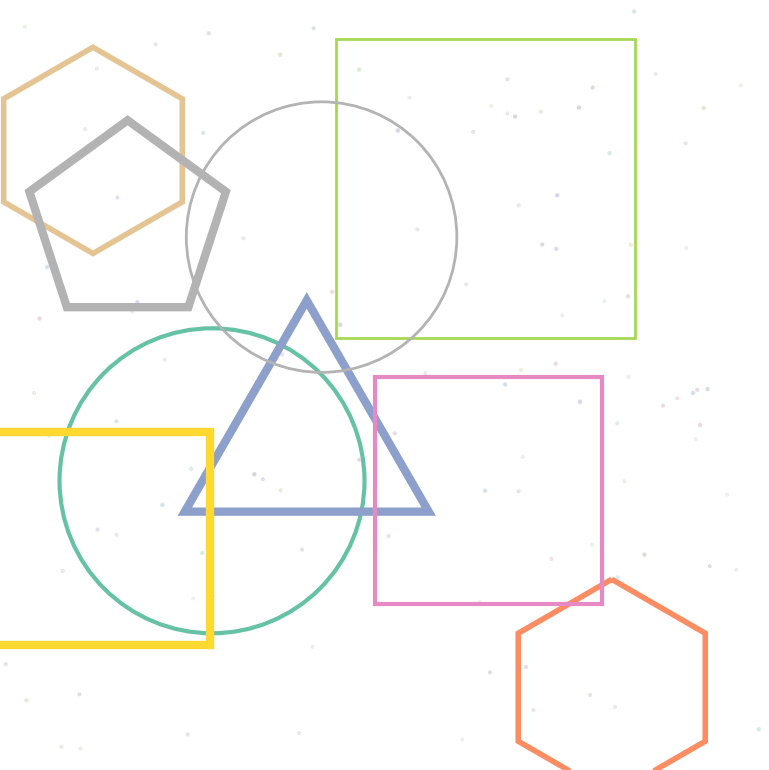[{"shape": "circle", "thickness": 1.5, "radius": 0.99, "center": [0.275, 0.376]}, {"shape": "hexagon", "thickness": 2, "radius": 0.7, "center": [0.794, 0.107]}, {"shape": "triangle", "thickness": 3, "radius": 0.91, "center": [0.398, 0.427]}, {"shape": "square", "thickness": 1.5, "radius": 0.74, "center": [0.634, 0.363]}, {"shape": "square", "thickness": 1, "radius": 0.97, "center": [0.631, 0.755]}, {"shape": "square", "thickness": 3, "radius": 0.69, "center": [0.135, 0.301]}, {"shape": "hexagon", "thickness": 2, "radius": 0.67, "center": [0.121, 0.805]}, {"shape": "pentagon", "thickness": 3, "radius": 0.67, "center": [0.166, 0.71]}, {"shape": "circle", "thickness": 1, "radius": 0.88, "center": [0.418, 0.692]}]